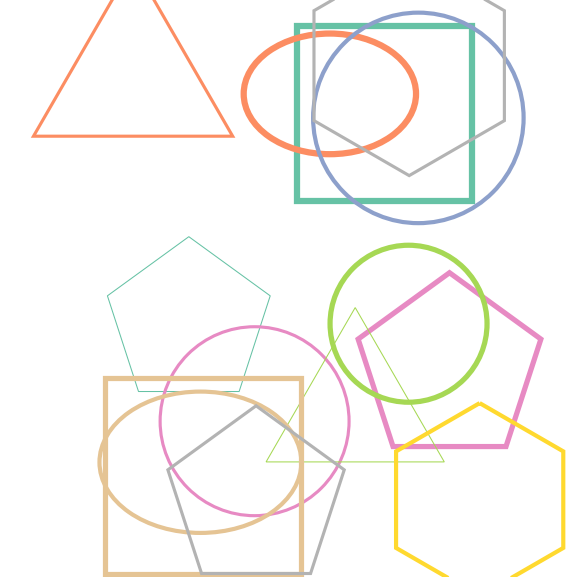[{"shape": "pentagon", "thickness": 0.5, "radius": 0.74, "center": [0.327, 0.441]}, {"shape": "square", "thickness": 3, "radius": 0.76, "center": [0.666, 0.803]}, {"shape": "triangle", "thickness": 1.5, "radius": 1.0, "center": [0.23, 0.863]}, {"shape": "oval", "thickness": 3, "radius": 0.75, "center": [0.571, 0.837]}, {"shape": "circle", "thickness": 2, "radius": 0.91, "center": [0.724, 0.795]}, {"shape": "pentagon", "thickness": 2.5, "radius": 0.83, "center": [0.778, 0.36]}, {"shape": "circle", "thickness": 1.5, "radius": 0.82, "center": [0.441, 0.27]}, {"shape": "triangle", "thickness": 0.5, "radius": 0.89, "center": [0.615, 0.288]}, {"shape": "circle", "thickness": 2.5, "radius": 0.68, "center": [0.707, 0.439]}, {"shape": "hexagon", "thickness": 2, "radius": 0.84, "center": [0.831, 0.134]}, {"shape": "square", "thickness": 2.5, "radius": 0.85, "center": [0.351, 0.175]}, {"shape": "oval", "thickness": 2, "radius": 0.87, "center": [0.347, 0.199]}, {"shape": "hexagon", "thickness": 1.5, "radius": 0.95, "center": [0.709, 0.885]}, {"shape": "pentagon", "thickness": 1.5, "radius": 0.8, "center": [0.443, 0.136]}]